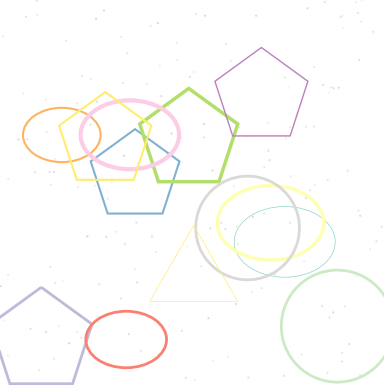[{"shape": "oval", "thickness": 0.5, "radius": 0.66, "center": [0.74, 0.372]}, {"shape": "oval", "thickness": 2.5, "radius": 0.69, "center": [0.703, 0.421]}, {"shape": "pentagon", "thickness": 2, "radius": 0.69, "center": [0.107, 0.115]}, {"shape": "oval", "thickness": 2, "radius": 0.52, "center": [0.328, 0.118]}, {"shape": "pentagon", "thickness": 1.5, "radius": 0.61, "center": [0.351, 0.543]}, {"shape": "oval", "thickness": 1.5, "radius": 0.5, "center": [0.161, 0.649]}, {"shape": "pentagon", "thickness": 2.5, "radius": 0.67, "center": [0.49, 0.636]}, {"shape": "oval", "thickness": 3, "radius": 0.64, "center": [0.337, 0.65]}, {"shape": "circle", "thickness": 2, "radius": 0.67, "center": [0.643, 0.408]}, {"shape": "pentagon", "thickness": 1, "radius": 0.63, "center": [0.679, 0.75]}, {"shape": "circle", "thickness": 2, "radius": 0.73, "center": [0.876, 0.153]}, {"shape": "triangle", "thickness": 0.5, "radius": 0.66, "center": [0.503, 0.283]}, {"shape": "pentagon", "thickness": 1.5, "radius": 0.63, "center": [0.273, 0.635]}]